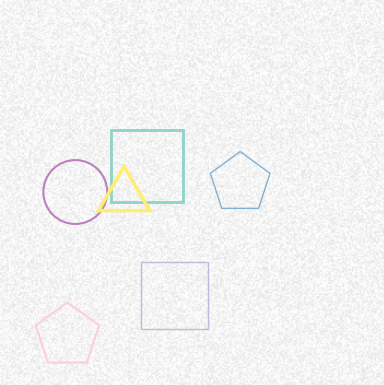[{"shape": "square", "thickness": 2, "radius": 0.47, "center": [0.383, 0.568]}, {"shape": "square", "thickness": 1, "radius": 0.43, "center": [0.454, 0.232]}, {"shape": "pentagon", "thickness": 1, "radius": 0.41, "center": [0.624, 0.525]}, {"shape": "pentagon", "thickness": 1.5, "radius": 0.43, "center": [0.175, 0.128]}, {"shape": "circle", "thickness": 1.5, "radius": 0.41, "center": [0.196, 0.501]}, {"shape": "triangle", "thickness": 2.5, "radius": 0.38, "center": [0.322, 0.491]}]